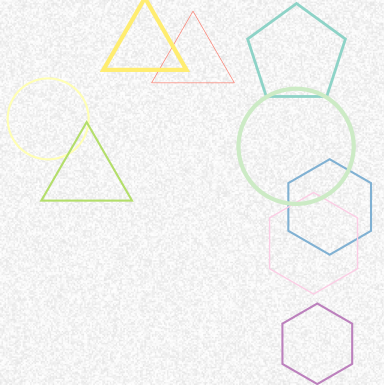[{"shape": "pentagon", "thickness": 2, "radius": 0.67, "center": [0.77, 0.857]}, {"shape": "circle", "thickness": 1.5, "radius": 0.53, "center": [0.125, 0.691]}, {"shape": "triangle", "thickness": 0.5, "radius": 0.62, "center": [0.501, 0.847]}, {"shape": "hexagon", "thickness": 1.5, "radius": 0.62, "center": [0.856, 0.462]}, {"shape": "triangle", "thickness": 1.5, "radius": 0.68, "center": [0.225, 0.547]}, {"shape": "hexagon", "thickness": 1, "radius": 0.66, "center": [0.814, 0.368]}, {"shape": "hexagon", "thickness": 1.5, "radius": 0.52, "center": [0.824, 0.107]}, {"shape": "circle", "thickness": 3, "radius": 0.75, "center": [0.769, 0.62]}, {"shape": "triangle", "thickness": 3, "radius": 0.62, "center": [0.376, 0.881]}]